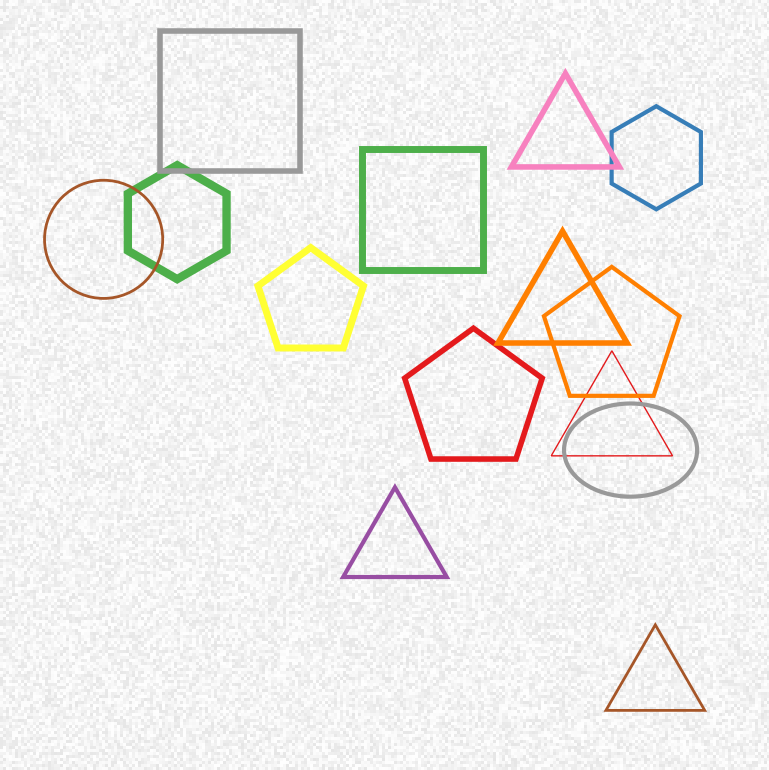[{"shape": "pentagon", "thickness": 2, "radius": 0.47, "center": [0.615, 0.48]}, {"shape": "triangle", "thickness": 0.5, "radius": 0.45, "center": [0.795, 0.453]}, {"shape": "hexagon", "thickness": 1.5, "radius": 0.33, "center": [0.852, 0.795]}, {"shape": "hexagon", "thickness": 3, "radius": 0.37, "center": [0.23, 0.711]}, {"shape": "square", "thickness": 2.5, "radius": 0.39, "center": [0.549, 0.728]}, {"shape": "triangle", "thickness": 1.5, "radius": 0.39, "center": [0.513, 0.289]}, {"shape": "triangle", "thickness": 2, "radius": 0.48, "center": [0.731, 0.603]}, {"shape": "pentagon", "thickness": 1.5, "radius": 0.46, "center": [0.794, 0.561]}, {"shape": "pentagon", "thickness": 2.5, "radius": 0.36, "center": [0.404, 0.606]}, {"shape": "circle", "thickness": 1, "radius": 0.38, "center": [0.135, 0.689]}, {"shape": "triangle", "thickness": 1, "radius": 0.37, "center": [0.851, 0.114]}, {"shape": "triangle", "thickness": 2, "radius": 0.4, "center": [0.734, 0.824]}, {"shape": "oval", "thickness": 1.5, "radius": 0.43, "center": [0.819, 0.415]}, {"shape": "square", "thickness": 2, "radius": 0.45, "center": [0.299, 0.869]}]